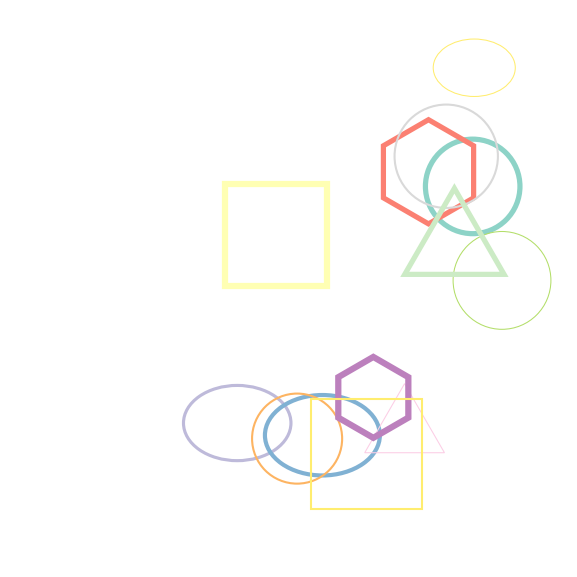[{"shape": "circle", "thickness": 2.5, "radius": 0.41, "center": [0.819, 0.676]}, {"shape": "square", "thickness": 3, "radius": 0.44, "center": [0.478, 0.592]}, {"shape": "oval", "thickness": 1.5, "radius": 0.47, "center": [0.411, 0.267]}, {"shape": "hexagon", "thickness": 2.5, "radius": 0.45, "center": [0.742, 0.702]}, {"shape": "oval", "thickness": 2, "radius": 0.5, "center": [0.558, 0.245]}, {"shape": "circle", "thickness": 1, "radius": 0.39, "center": [0.514, 0.24]}, {"shape": "circle", "thickness": 0.5, "radius": 0.42, "center": [0.869, 0.514]}, {"shape": "triangle", "thickness": 0.5, "radius": 0.4, "center": [0.701, 0.255]}, {"shape": "circle", "thickness": 1, "radius": 0.45, "center": [0.773, 0.729]}, {"shape": "hexagon", "thickness": 3, "radius": 0.35, "center": [0.646, 0.311]}, {"shape": "triangle", "thickness": 2.5, "radius": 0.5, "center": [0.787, 0.574]}, {"shape": "square", "thickness": 1, "radius": 0.48, "center": [0.635, 0.212]}, {"shape": "oval", "thickness": 0.5, "radius": 0.36, "center": [0.821, 0.882]}]